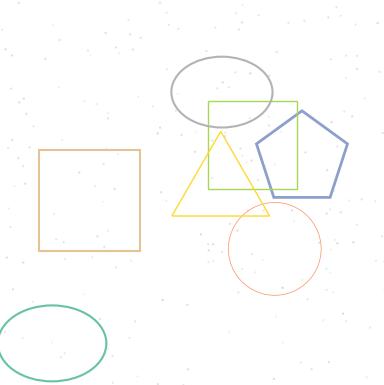[{"shape": "oval", "thickness": 1.5, "radius": 0.7, "center": [0.135, 0.108]}, {"shape": "circle", "thickness": 0.5, "radius": 0.6, "center": [0.714, 0.354]}, {"shape": "pentagon", "thickness": 2, "radius": 0.62, "center": [0.784, 0.588]}, {"shape": "square", "thickness": 1, "radius": 0.57, "center": [0.655, 0.624]}, {"shape": "triangle", "thickness": 1, "radius": 0.73, "center": [0.573, 0.512]}, {"shape": "square", "thickness": 1.5, "radius": 0.66, "center": [0.232, 0.479]}, {"shape": "oval", "thickness": 1.5, "radius": 0.66, "center": [0.576, 0.761]}]